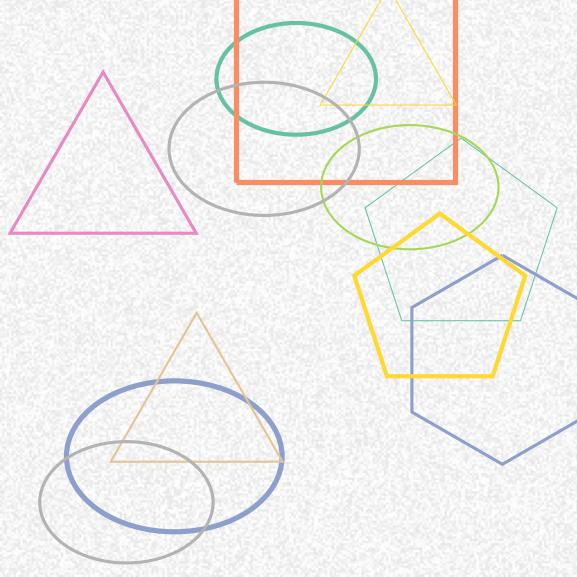[{"shape": "oval", "thickness": 2, "radius": 0.69, "center": [0.513, 0.863]}, {"shape": "pentagon", "thickness": 0.5, "radius": 0.87, "center": [0.798, 0.585]}, {"shape": "square", "thickness": 2.5, "radius": 0.95, "center": [0.599, 0.874]}, {"shape": "oval", "thickness": 2.5, "radius": 0.93, "center": [0.302, 0.209]}, {"shape": "hexagon", "thickness": 1.5, "radius": 0.9, "center": [0.87, 0.376]}, {"shape": "triangle", "thickness": 1.5, "radius": 0.93, "center": [0.179, 0.688]}, {"shape": "oval", "thickness": 1, "radius": 0.77, "center": [0.71, 0.675]}, {"shape": "triangle", "thickness": 0.5, "radius": 0.68, "center": [0.672, 0.885]}, {"shape": "pentagon", "thickness": 2, "radius": 0.78, "center": [0.762, 0.474]}, {"shape": "triangle", "thickness": 1, "radius": 0.86, "center": [0.341, 0.286]}, {"shape": "oval", "thickness": 1.5, "radius": 0.82, "center": [0.457, 0.741]}, {"shape": "oval", "thickness": 1.5, "radius": 0.75, "center": [0.219, 0.129]}]